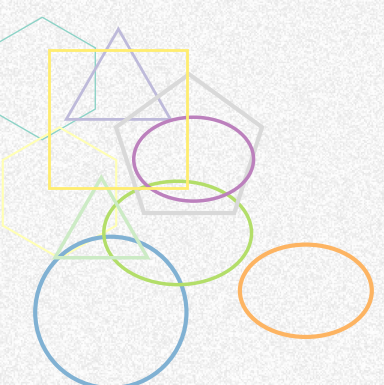[{"shape": "hexagon", "thickness": 1, "radius": 0.79, "center": [0.11, 0.796]}, {"shape": "hexagon", "thickness": 1.5, "radius": 0.85, "center": [0.155, 0.499]}, {"shape": "triangle", "thickness": 2, "radius": 0.78, "center": [0.307, 0.768]}, {"shape": "circle", "thickness": 3, "radius": 0.98, "center": [0.288, 0.189]}, {"shape": "oval", "thickness": 3, "radius": 0.86, "center": [0.794, 0.245]}, {"shape": "oval", "thickness": 2.5, "radius": 0.96, "center": [0.462, 0.395]}, {"shape": "pentagon", "thickness": 3, "radius": 1.0, "center": [0.491, 0.608]}, {"shape": "oval", "thickness": 2.5, "radius": 0.78, "center": [0.503, 0.587]}, {"shape": "triangle", "thickness": 2.5, "radius": 0.69, "center": [0.263, 0.4]}, {"shape": "square", "thickness": 2, "radius": 0.9, "center": [0.308, 0.69]}]